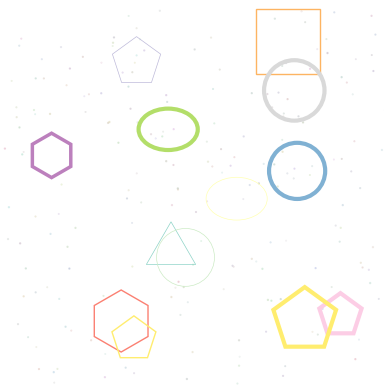[{"shape": "triangle", "thickness": 0.5, "radius": 0.37, "center": [0.444, 0.35]}, {"shape": "oval", "thickness": 0.5, "radius": 0.4, "center": [0.615, 0.484]}, {"shape": "pentagon", "thickness": 0.5, "radius": 0.33, "center": [0.355, 0.839]}, {"shape": "hexagon", "thickness": 1, "radius": 0.4, "center": [0.315, 0.166]}, {"shape": "circle", "thickness": 3, "radius": 0.36, "center": [0.772, 0.556]}, {"shape": "square", "thickness": 1, "radius": 0.42, "center": [0.748, 0.892]}, {"shape": "oval", "thickness": 3, "radius": 0.38, "center": [0.437, 0.664]}, {"shape": "pentagon", "thickness": 3, "radius": 0.29, "center": [0.884, 0.181]}, {"shape": "circle", "thickness": 3, "radius": 0.39, "center": [0.764, 0.765]}, {"shape": "hexagon", "thickness": 2.5, "radius": 0.29, "center": [0.134, 0.596]}, {"shape": "circle", "thickness": 0.5, "radius": 0.38, "center": [0.482, 0.331]}, {"shape": "pentagon", "thickness": 1, "radius": 0.3, "center": [0.348, 0.12]}, {"shape": "pentagon", "thickness": 3, "radius": 0.43, "center": [0.792, 0.169]}]